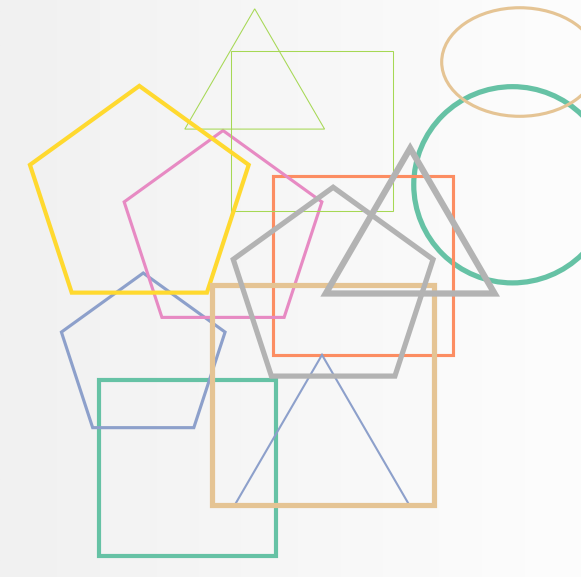[{"shape": "circle", "thickness": 2.5, "radius": 0.85, "center": [0.882, 0.679]}, {"shape": "square", "thickness": 2, "radius": 0.76, "center": [0.323, 0.189]}, {"shape": "square", "thickness": 1.5, "radius": 0.77, "center": [0.624, 0.539]}, {"shape": "pentagon", "thickness": 1.5, "radius": 0.74, "center": [0.246, 0.378]}, {"shape": "triangle", "thickness": 1, "radius": 0.87, "center": [0.554, 0.21]}, {"shape": "pentagon", "thickness": 1.5, "radius": 0.89, "center": [0.384, 0.594]}, {"shape": "triangle", "thickness": 0.5, "radius": 0.69, "center": [0.438, 0.845]}, {"shape": "square", "thickness": 0.5, "radius": 0.69, "center": [0.537, 0.773]}, {"shape": "pentagon", "thickness": 2, "radius": 0.99, "center": [0.24, 0.653]}, {"shape": "square", "thickness": 2.5, "radius": 0.95, "center": [0.556, 0.315]}, {"shape": "oval", "thickness": 1.5, "radius": 0.67, "center": [0.894, 0.892]}, {"shape": "pentagon", "thickness": 2.5, "radius": 0.9, "center": [0.573, 0.494]}, {"shape": "triangle", "thickness": 3, "radius": 0.84, "center": [0.706, 0.575]}]